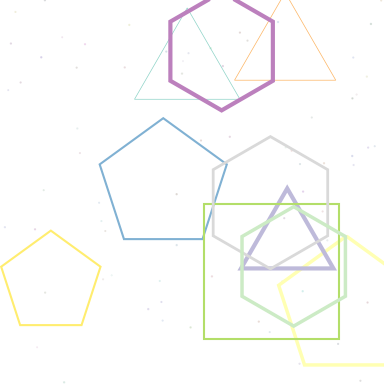[{"shape": "triangle", "thickness": 0.5, "radius": 0.79, "center": [0.486, 0.821]}, {"shape": "pentagon", "thickness": 2.5, "radius": 0.92, "center": [0.9, 0.202]}, {"shape": "triangle", "thickness": 3, "radius": 0.69, "center": [0.746, 0.372]}, {"shape": "pentagon", "thickness": 1.5, "radius": 0.87, "center": [0.424, 0.519]}, {"shape": "triangle", "thickness": 0.5, "radius": 0.76, "center": [0.741, 0.868]}, {"shape": "square", "thickness": 1.5, "radius": 0.88, "center": [0.704, 0.294]}, {"shape": "hexagon", "thickness": 2, "radius": 0.86, "center": [0.702, 0.473]}, {"shape": "hexagon", "thickness": 3, "radius": 0.77, "center": [0.576, 0.867]}, {"shape": "hexagon", "thickness": 2.5, "radius": 0.78, "center": [0.763, 0.308]}, {"shape": "pentagon", "thickness": 1.5, "radius": 0.68, "center": [0.132, 0.265]}]